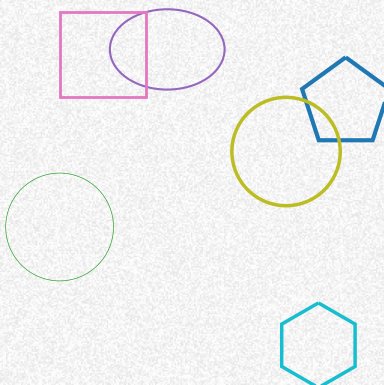[{"shape": "pentagon", "thickness": 3, "radius": 0.6, "center": [0.898, 0.732]}, {"shape": "circle", "thickness": 0.5, "radius": 0.7, "center": [0.155, 0.41]}, {"shape": "oval", "thickness": 1.5, "radius": 0.74, "center": [0.434, 0.872]}, {"shape": "square", "thickness": 2, "radius": 0.56, "center": [0.268, 0.858]}, {"shape": "circle", "thickness": 2.5, "radius": 0.7, "center": [0.743, 0.606]}, {"shape": "hexagon", "thickness": 2.5, "radius": 0.55, "center": [0.827, 0.103]}]